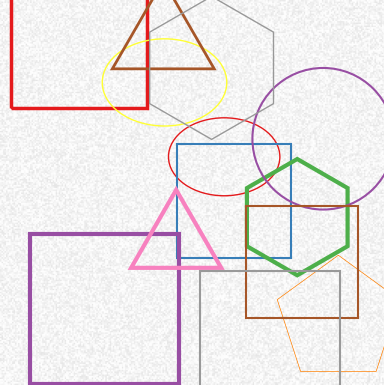[{"shape": "square", "thickness": 2.5, "radius": 0.88, "center": [0.205, 0.895]}, {"shape": "oval", "thickness": 1, "radius": 0.72, "center": [0.582, 0.593]}, {"shape": "square", "thickness": 1.5, "radius": 0.74, "center": [0.607, 0.479]}, {"shape": "hexagon", "thickness": 3, "radius": 0.75, "center": [0.772, 0.436]}, {"shape": "square", "thickness": 3, "radius": 0.97, "center": [0.271, 0.197]}, {"shape": "circle", "thickness": 1.5, "radius": 0.92, "center": [0.839, 0.64]}, {"shape": "pentagon", "thickness": 0.5, "radius": 0.83, "center": [0.879, 0.17]}, {"shape": "oval", "thickness": 1, "radius": 0.81, "center": [0.427, 0.786]}, {"shape": "square", "thickness": 1.5, "radius": 0.73, "center": [0.784, 0.32]}, {"shape": "triangle", "thickness": 2, "radius": 0.76, "center": [0.424, 0.898]}, {"shape": "triangle", "thickness": 3, "radius": 0.68, "center": [0.458, 0.372]}, {"shape": "square", "thickness": 1.5, "radius": 0.91, "center": [0.701, 0.114]}, {"shape": "hexagon", "thickness": 1, "radius": 0.93, "center": [0.55, 0.824]}]